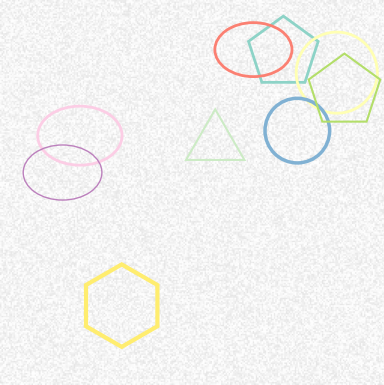[{"shape": "pentagon", "thickness": 2, "radius": 0.48, "center": [0.736, 0.863]}, {"shape": "circle", "thickness": 2, "radius": 0.53, "center": [0.875, 0.811]}, {"shape": "oval", "thickness": 2, "radius": 0.5, "center": [0.658, 0.871]}, {"shape": "circle", "thickness": 2.5, "radius": 0.42, "center": [0.772, 0.661]}, {"shape": "pentagon", "thickness": 1.5, "radius": 0.49, "center": [0.895, 0.763]}, {"shape": "oval", "thickness": 2, "radius": 0.55, "center": [0.207, 0.648]}, {"shape": "oval", "thickness": 1, "radius": 0.51, "center": [0.162, 0.552]}, {"shape": "triangle", "thickness": 1.5, "radius": 0.44, "center": [0.559, 0.628]}, {"shape": "hexagon", "thickness": 3, "radius": 0.54, "center": [0.316, 0.206]}]